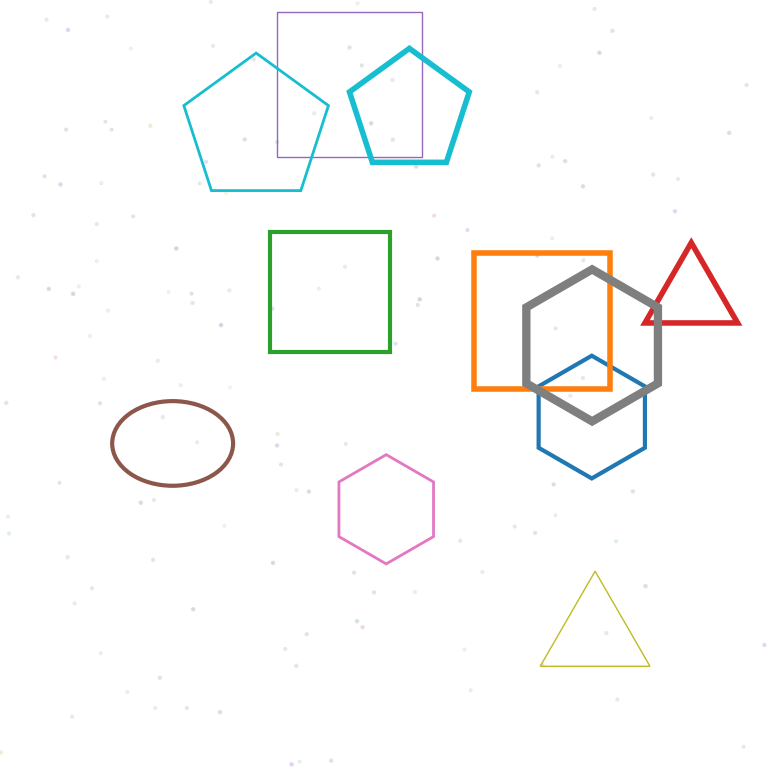[{"shape": "hexagon", "thickness": 1.5, "radius": 0.4, "center": [0.769, 0.458]}, {"shape": "square", "thickness": 2, "radius": 0.44, "center": [0.704, 0.583]}, {"shape": "square", "thickness": 1.5, "radius": 0.39, "center": [0.428, 0.621]}, {"shape": "triangle", "thickness": 2, "radius": 0.35, "center": [0.898, 0.615]}, {"shape": "square", "thickness": 0.5, "radius": 0.47, "center": [0.454, 0.89]}, {"shape": "oval", "thickness": 1.5, "radius": 0.39, "center": [0.224, 0.424]}, {"shape": "hexagon", "thickness": 1, "radius": 0.35, "center": [0.502, 0.339]}, {"shape": "hexagon", "thickness": 3, "radius": 0.49, "center": [0.769, 0.551]}, {"shape": "triangle", "thickness": 0.5, "radius": 0.41, "center": [0.773, 0.176]}, {"shape": "pentagon", "thickness": 2, "radius": 0.41, "center": [0.532, 0.855]}, {"shape": "pentagon", "thickness": 1, "radius": 0.49, "center": [0.333, 0.832]}]